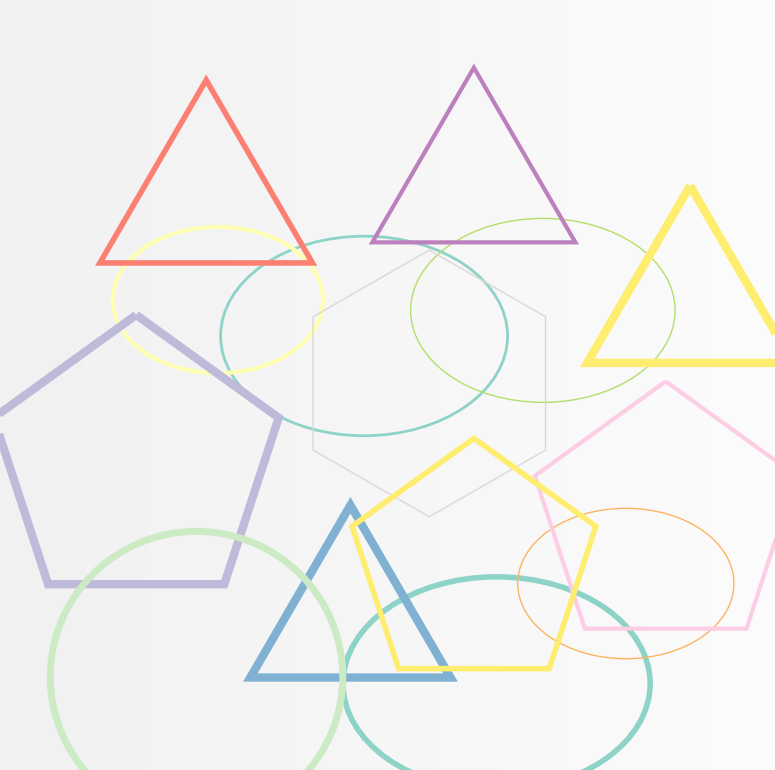[{"shape": "oval", "thickness": 1, "radius": 0.93, "center": [0.47, 0.564]}, {"shape": "oval", "thickness": 2, "radius": 0.99, "center": [0.641, 0.112]}, {"shape": "oval", "thickness": 1.5, "radius": 0.68, "center": [0.281, 0.61]}, {"shape": "pentagon", "thickness": 3, "radius": 0.97, "center": [0.176, 0.398]}, {"shape": "triangle", "thickness": 2, "radius": 0.79, "center": [0.266, 0.738]}, {"shape": "triangle", "thickness": 3, "radius": 0.75, "center": [0.452, 0.195]}, {"shape": "oval", "thickness": 0.5, "radius": 0.7, "center": [0.808, 0.242]}, {"shape": "oval", "thickness": 0.5, "radius": 0.85, "center": [0.7, 0.597]}, {"shape": "pentagon", "thickness": 1.5, "radius": 0.89, "center": [0.859, 0.327]}, {"shape": "hexagon", "thickness": 0.5, "radius": 0.87, "center": [0.554, 0.502]}, {"shape": "triangle", "thickness": 1.5, "radius": 0.76, "center": [0.611, 0.761]}, {"shape": "circle", "thickness": 2.5, "radius": 0.94, "center": [0.254, 0.121]}, {"shape": "pentagon", "thickness": 2, "radius": 0.83, "center": [0.612, 0.265]}, {"shape": "triangle", "thickness": 3, "radius": 0.77, "center": [0.89, 0.605]}]